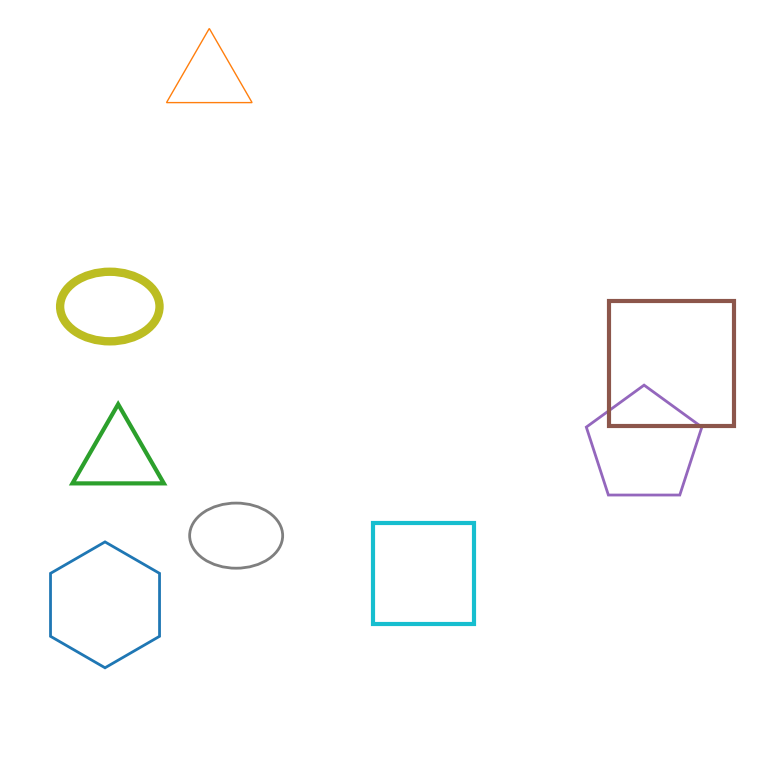[{"shape": "hexagon", "thickness": 1, "radius": 0.41, "center": [0.136, 0.214]}, {"shape": "triangle", "thickness": 0.5, "radius": 0.32, "center": [0.272, 0.899]}, {"shape": "triangle", "thickness": 1.5, "radius": 0.34, "center": [0.153, 0.406]}, {"shape": "pentagon", "thickness": 1, "radius": 0.39, "center": [0.836, 0.421]}, {"shape": "square", "thickness": 1.5, "radius": 0.41, "center": [0.873, 0.527]}, {"shape": "oval", "thickness": 1, "radius": 0.3, "center": [0.307, 0.304]}, {"shape": "oval", "thickness": 3, "radius": 0.32, "center": [0.143, 0.602]}, {"shape": "square", "thickness": 1.5, "radius": 0.33, "center": [0.55, 0.255]}]